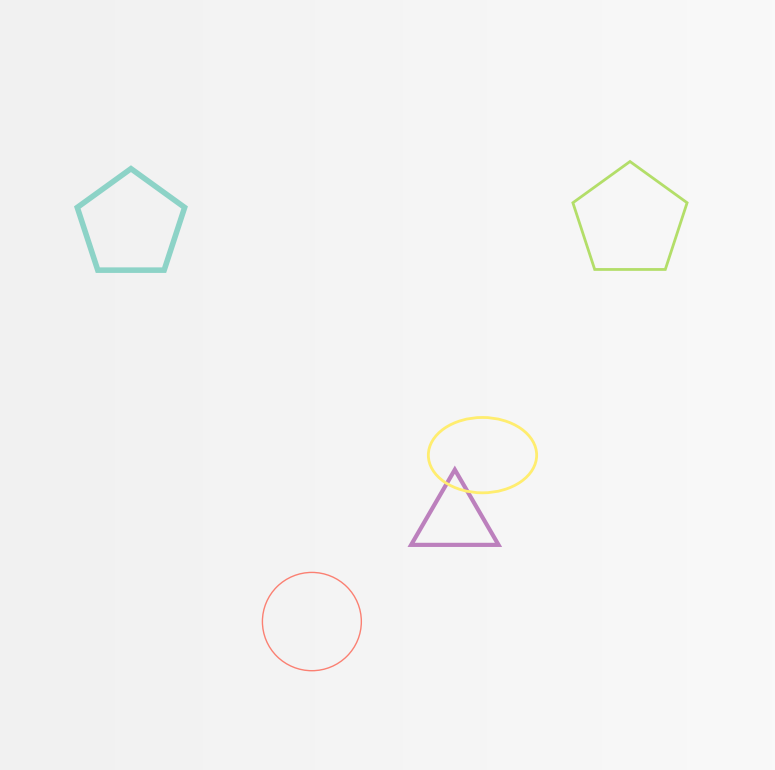[{"shape": "pentagon", "thickness": 2, "radius": 0.36, "center": [0.169, 0.708]}, {"shape": "circle", "thickness": 0.5, "radius": 0.32, "center": [0.402, 0.193]}, {"shape": "pentagon", "thickness": 1, "radius": 0.39, "center": [0.813, 0.713]}, {"shape": "triangle", "thickness": 1.5, "radius": 0.33, "center": [0.587, 0.325]}, {"shape": "oval", "thickness": 1, "radius": 0.35, "center": [0.623, 0.409]}]